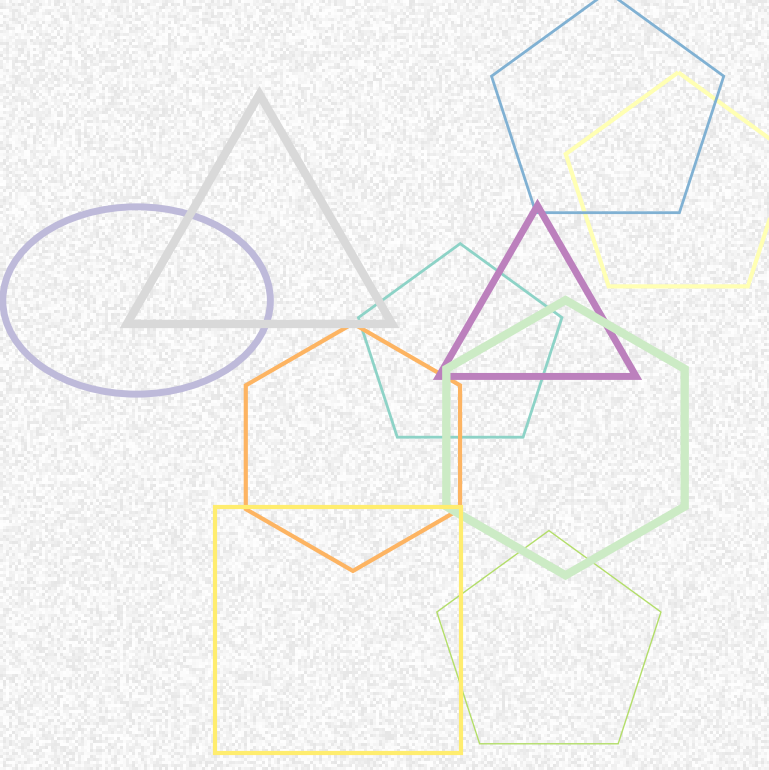[{"shape": "pentagon", "thickness": 1, "radius": 0.69, "center": [0.598, 0.545]}, {"shape": "pentagon", "thickness": 1.5, "radius": 0.77, "center": [0.881, 0.752]}, {"shape": "oval", "thickness": 2.5, "radius": 0.87, "center": [0.177, 0.61]}, {"shape": "pentagon", "thickness": 1, "radius": 0.79, "center": [0.789, 0.852]}, {"shape": "hexagon", "thickness": 1.5, "radius": 0.8, "center": [0.458, 0.419]}, {"shape": "pentagon", "thickness": 0.5, "radius": 0.77, "center": [0.713, 0.158]}, {"shape": "triangle", "thickness": 3, "radius": 0.99, "center": [0.337, 0.679]}, {"shape": "triangle", "thickness": 2.5, "radius": 0.74, "center": [0.698, 0.585]}, {"shape": "hexagon", "thickness": 3, "radius": 0.89, "center": [0.734, 0.432]}, {"shape": "square", "thickness": 1.5, "radius": 0.8, "center": [0.439, 0.182]}]